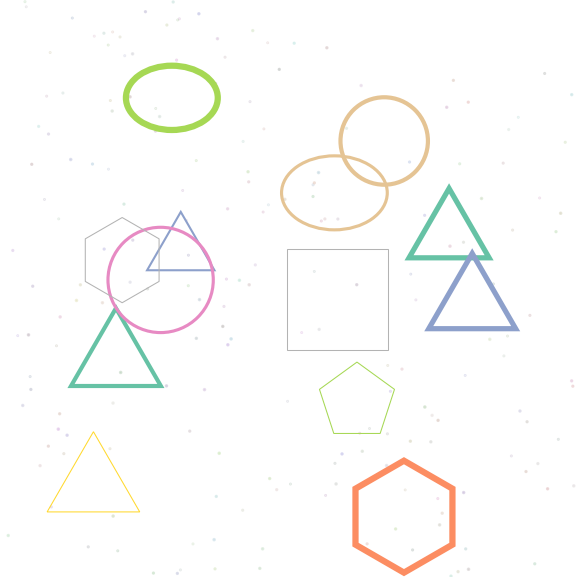[{"shape": "triangle", "thickness": 2, "radius": 0.45, "center": [0.201, 0.376]}, {"shape": "triangle", "thickness": 2.5, "radius": 0.4, "center": [0.778, 0.593]}, {"shape": "hexagon", "thickness": 3, "radius": 0.48, "center": [0.7, 0.104]}, {"shape": "triangle", "thickness": 2.5, "radius": 0.43, "center": [0.818, 0.473]}, {"shape": "triangle", "thickness": 1, "radius": 0.34, "center": [0.313, 0.565]}, {"shape": "circle", "thickness": 1.5, "radius": 0.46, "center": [0.278, 0.514]}, {"shape": "pentagon", "thickness": 0.5, "radius": 0.34, "center": [0.618, 0.304]}, {"shape": "oval", "thickness": 3, "radius": 0.4, "center": [0.298, 0.83]}, {"shape": "triangle", "thickness": 0.5, "radius": 0.46, "center": [0.162, 0.159]}, {"shape": "circle", "thickness": 2, "radius": 0.38, "center": [0.665, 0.755]}, {"shape": "oval", "thickness": 1.5, "radius": 0.46, "center": [0.579, 0.665]}, {"shape": "hexagon", "thickness": 0.5, "radius": 0.37, "center": [0.212, 0.549]}, {"shape": "square", "thickness": 0.5, "radius": 0.43, "center": [0.584, 0.48]}]